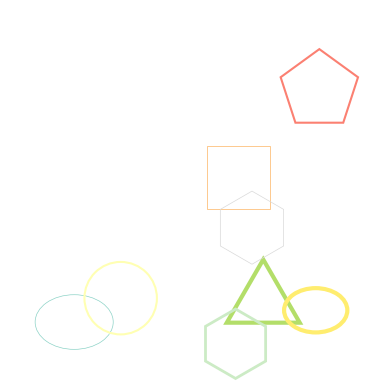[{"shape": "oval", "thickness": 0.5, "radius": 0.51, "center": [0.193, 0.164]}, {"shape": "circle", "thickness": 1.5, "radius": 0.47, "center": [0.313, 0.226]}, {"shape": "pentagon", "thickness": 1.5, "radius": 0.53, "center": [0.829, 0.767]}, {"shape": "square", "thickness": 0.5, "radius": 0.41, "center": [0.62, 0.54]}, {"shape": "triangle", "thickness": 3, "radius": 0.55, "center": [0.684, 0.217]}, {"shape": "hexagon", "thickness": 0.5, "radius": 0.47, "center": [0.655, 0.409]}, {"shape": "hexagon", "thickness": 2, "radius": 0.45, "center": [0.612, 0.107]}, {"shape": "oval", "thickness": 3, "radius": 0.41, "center": [0.82, 0.194]}]